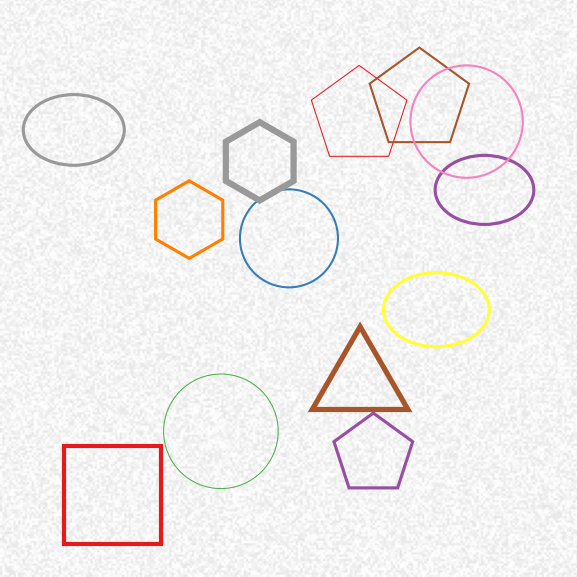[{"shape": "square", "thickness": 2, "radius": 0.42, "center": [0.195, 0.142]}, {"shape": "pentagon", "thickness": 0.5, "radius": 0.44, "center": [0.622, 0.799]}, {"shape": "circle", "thickness": 1, "radius": 0.42, "center": [0.5, 0.586]}, {"shape": "circle", "thickness": 0.5, "radius": 0.5, "center": [0.382, 0.252]}, {"shape": "oval", "thickness": 1.5, "radius": 0.43, "center": [0.839, 0.67]}, {"shape": "pentagon", "thickness": 1.5, "radius": 0.36, "center": [0.646, 0.212]}, {"shape": "hexagon", "thickness": 1.5, "radius": 0.34, "center": [0.328, 0.619]}, {"shape": "oval", "thickness": 1.5, "radius": 0.46, "center": [0.756, 0.463]}, {"shape": "triangle", "thickness": 2.5, "radius": 0.48, "center": [0.624, 0.338]}, {"shape": "pentagon", "thickness": 1, "radius": 0.45, "center": [0.726, 0.826]}, {"shape": "circle", "thickness": 1, "radius": 0.49, "center": [0.808, 0.789]}, {"shape": "oval", "thickness": 1.5, "radius": 0.44, "center": [0.128, 0.774]}, {"shape": "hexagon", "thickness": 3, "radius": 0.34, "center": [0.45, 0.72]}]